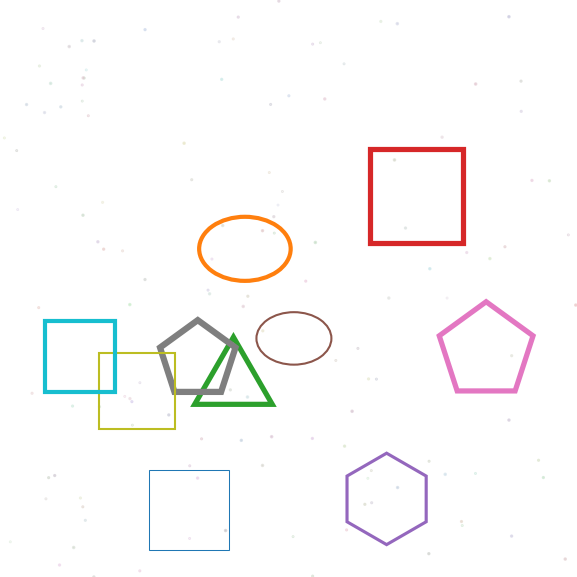[{"shape": "square", "thickness": 0.5, "radius": 0.35, "center": [0.328, 0.116]}, {"shape": "oval", "thickness": 2, "radius": 0.4, "center": [0.424, 0.568]}, {"shape": "triangle", "thickness": 2.5, "radius": 0.39, "center": [0.404, 0.338]}, {"shape": "square", "thickness": 2.5, "radius": 0.4, "center": [0.721, 0.66]}, {"shape": "hexagon", "thickness": 1.5, "radius": 0.4, "center": [0.669, 0.135]}, {"shape": "oval", "thickness": 1, "radius": 0.32, "center": [0.509, 0.413]}, {"shape": "pentagon", "thickness": 2.5, "radius": 0.43, "center": [0.842, 0.391]}, {"shape": "pentagon", "thickness": 3, "radius": 0.34, "center": [0.342, 0.376]}, {"shape": "square", "thickness": 1, "radius": 0.33, "center": [0.237, 0.322]}, {"shape": "square", "thickness": 2, "radius": 0.3, "center": [0.139, 0.382]}]